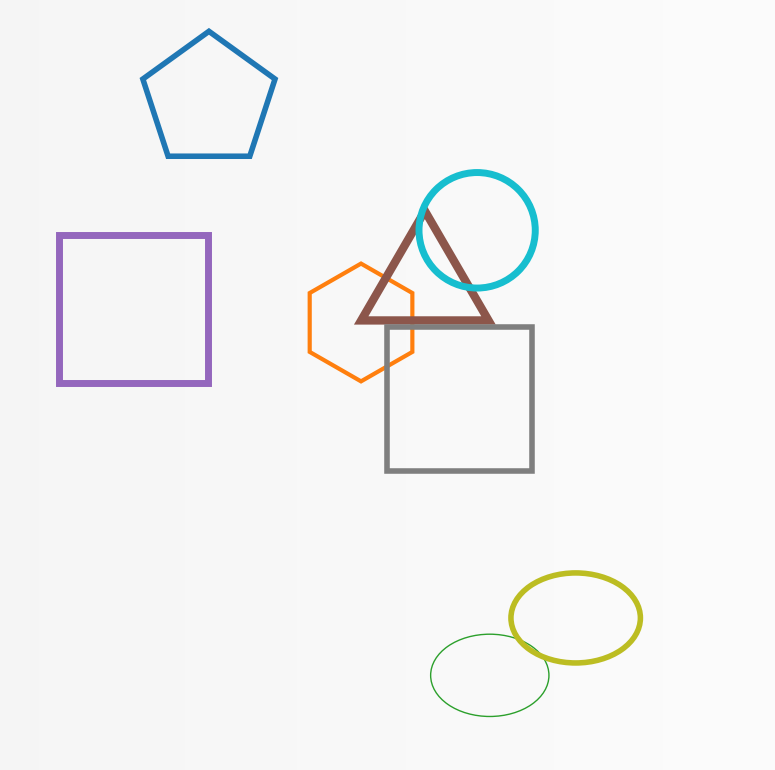[{"shape": "pentagon", "thickness": 2, "radius": 0.45, "center": [0.27, 0.87]}, {"shape": "hexagon", "thickness": 1.5, "radius": 0.38, "center": [0.466, 0.581]}, {"shape": "oval", "thickness": 0.5, "radius": 0.38, "center": [0.632, 0.123]}, {"shape": "square", "thickness": 2.5, "radius": 0.48, "center": [0.172, 0.598]}, {"shape": "triangle", "thickness": 3, "radius": 0.47, "center": [0.548, 0.631]}, {"shape": "square", "thickness": 2, "radius": 0.47, "center": [0.593, 0.482]}, {"shape": "oval", "thickness": 2, "radius": 0.42, "center": [0.743, 0.197]}, {"shape": "circle", "thickness": 2.5, "radius": 0.38, "center": [0.616, 0.701]}]